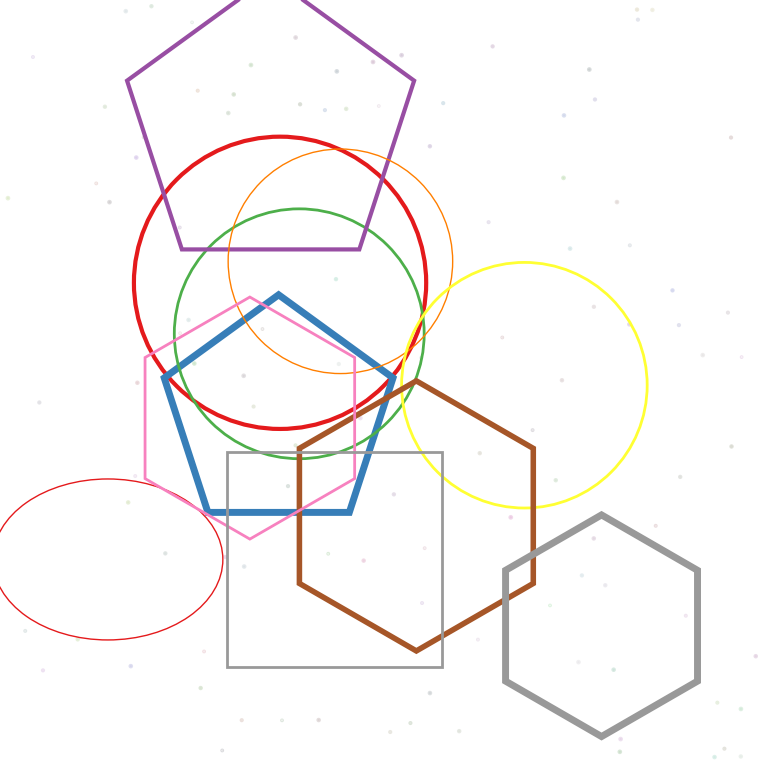[{"shape": "oval", "thickness": 0.5, "radius": 0.75, "center": [0.14, 0.273]}, {"shape": "circle", "thickness": 1.5, "radius": 0.95, "center": [0.364, 0.633]}, {"shape": "pentagon", "thickness": 2.5, "radius": 0.78, "center": [0.362, 0.461]}, {"shape": "circle", "thickness": 1, "radius": 0.81, "center": [0.389, 0.567]}, {"shape": "pentagon", "thickness": 1.5, "radius": 0.98, "center": [0.351, 0.835]}, {"shape": "circle", "thickness": 0.5, "radius": 0.73, "center": [0.442, 0.661]}, {"shape": "circle", "thickness": 1, "radius": 0.8, "center": [0.681, 0.5]}, {"shape": "hexagon", "thickness": 2, "radius": 0.88, "center": [0.541, 0.33]}, {"shape": "hexagon", "thickness": 1, "radius": 0.79, "center": [0.324, 0.457]}, {"shape": "square", "thickness": 1, "radius": 0.7, "center": [0.434, 0.274]}, {"shape": "hexagon", "thickness": 2.5, "radius": 0.72, "center": [0.781, 0.187]}]